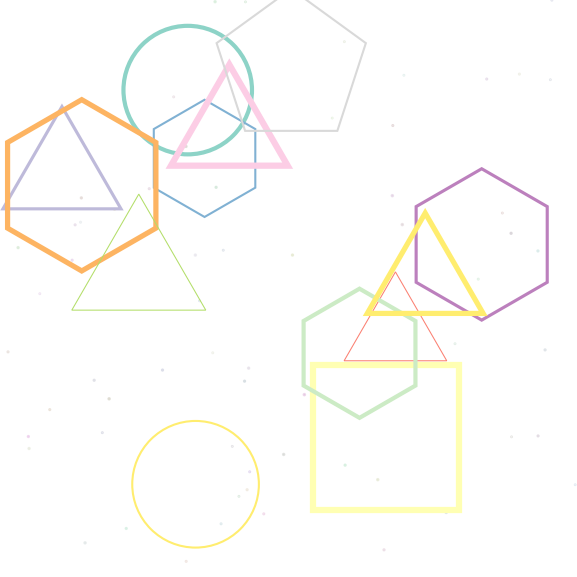[{"shape": "circle", "thickness": 2, "radius": 0.56, "center": [0.325, 0.843]}, {"shape": "square", "thickness": 3, "radius": 0.63, "center": [0.668, 0.242]}, {"shape": "triangle", "thickness": 1.5, "radius": 0.59, "center": [0.107, 0.697]}, {"shape": "triangle", "thickness": 0.5, "radius": 0.51, "center": [0.685, 0.426]}, {"shape": "hexagon", "thickness": 1, "radius": 0.51, "center": [0.354, 0.725]}, {"shape": "hexagon", "thickness": 2.5, "radius": 0.74, "center": [0.142, 0.678]}, {"shape": "triangle", "thickness": 0.5, "radius": 0.67, "center": [0.24, 0.529]}, {"shape": "triangle", "thickness": 3, "radius": 0.58, "center": [0.397, 0.771]}, {"shape": "pentagon", "thickness": 1, "radius": 0.68, "center": [0.504, 0.882]}, {"shape": "hexagon", "thickness": 1.5, "radius": 0.66, "center": [0.834, 0.576]}, {"shape": "hexagon", "thickness": 2, "radius": 0.56, "center": [0.623, 0.387]}, {"shape": "circle", "thickness": 1, "radius": 0.55, "center": [0.339, 0.161]}, {"shape": "triangle", "thickness": 2.5, "radius": 0.58, "center": [0.736, 0.514]}]